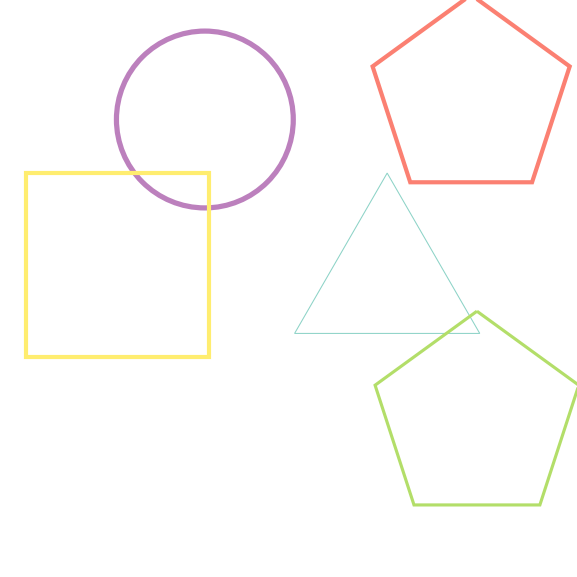[{"shape": "triangle", "thickness": 0.5, "radius": 0.93, "center": [0.67, 0.514]}, {"shape": "pentagon", "thickness": 2, "radius": 0.9, "center": [0.816, 0.829]}, {"shape": "pentagon", "thickness": 1.5, "radius": 0.93, "center": [0.826, 0.275]}, {"shape": "circle", "thickness": 2.5, "radius": 0.77, "center": [0.355, 0.792]}, {"shape": "square", "thickness": 2, "radius": 0.79, "center": [0.203, 0.541]}]